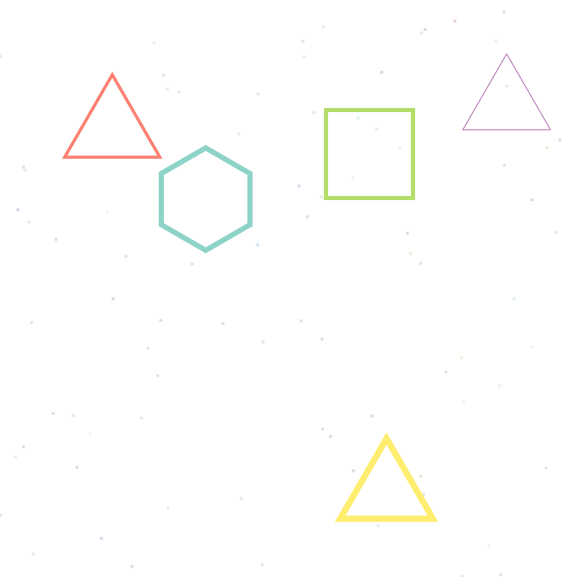[{"shape": "hexagon", "thickness": 2.5, "radius": 0.44, "center": [0.356, 0.654]}, {"shape": "triangle", "thickness": 1.5, "radius": 0.48, "center": [0.194, 0.775]}, {"shape": "square", "thickness": 2, "radius": 0.38, "center": [0.64, 0.732]}, {"shape": "triangle", "thickness": 0.5, "radius": 0.44, "center": [0.877, 0.818]}, {"shape": "triangle", "thickness": 3, "radius": 0.46, "center": [0.669, 0.147]}]